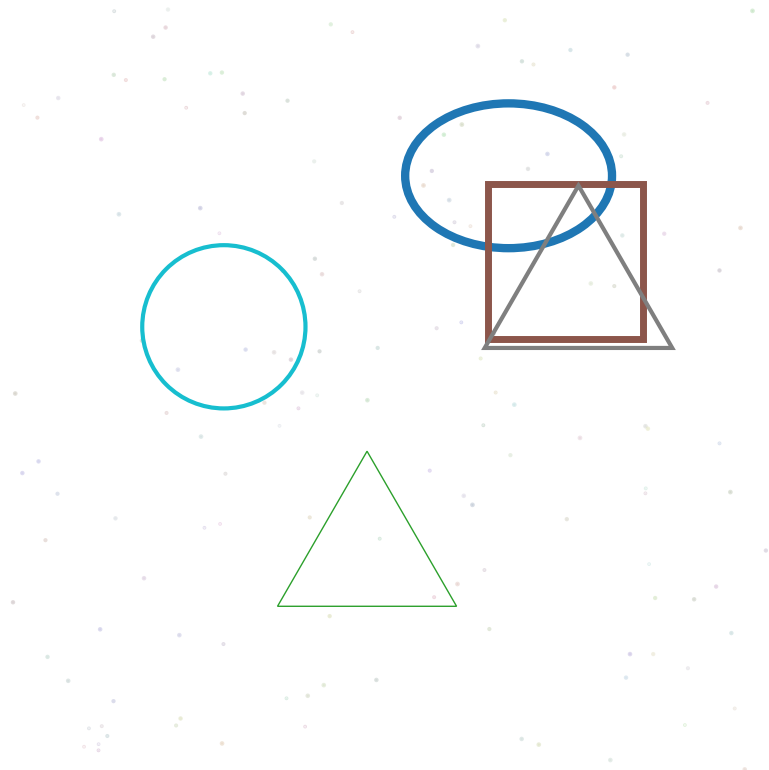[{"shape": "oval", "thickness": 3, "radius": 0.67, "center": [0.661, 0.772]}, {"shape": "triangle", "thickness": 0.5, "radius": 0.67, "center": [0.477, 0.28]}, {"shape": "square", "thickness": 2.5, "radius": 0.5, "center": [0.734, 0.66]}, {"shape": "triangle", "thickness": 1.5, "radius": 0.7, "center": [0.751, 0.618]}, {"shape": "circle", "thickness": 1.5, "radius": 0.53, "center": [0.291, 0.576]}]